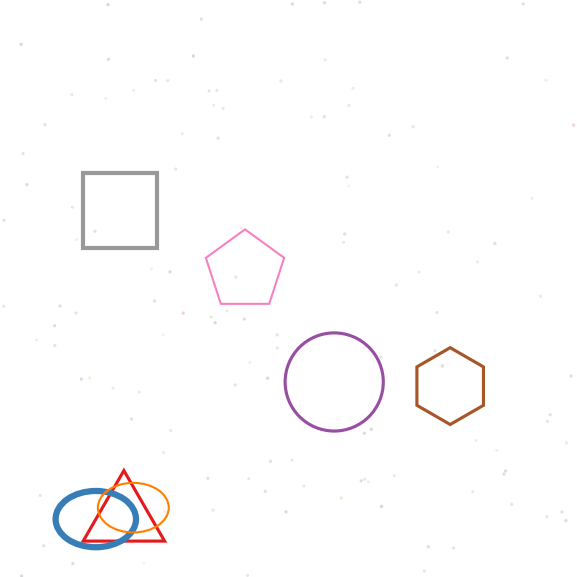[{"shape": "triangle", "thickness": 1.5, "radius": 0.41, "center": [0.215, 0.103]}, {"shape": "oval", "thickness": 3, "radius": 0.35, "center": [0.166, 0.1]}, {"shape": "circle", "thickness": 1.5, "radius": 0.42, "center": [0.579, 0.338]}, {"shape": "oval", "thickness": 1, "radius": 0.31, "center": [0.231, 0.12]}, {"shape": "hexagon", "thickness": 1.5, "radius": 0.33, "center": [0.78, 0.331]}, {"shape": "pentagon", "thickness": 1, "radius": 0.36, "center": [0.424, 0.531]}, {"shape": "square", "thickness": 2, "radius": 0.32, "center": [0.207, 0.635]}]